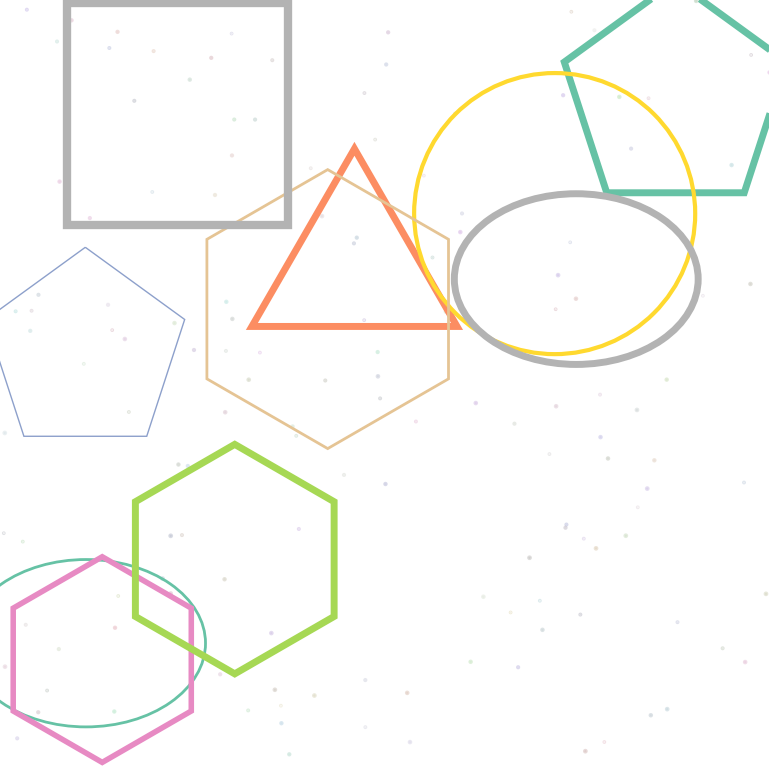[{"shape": "oval", "thickness": 1, "radius": 0.78, "center": [0.112, 0.165]}, {"shape": "pentagon", "thickness": 2.5, "radius": 0.76, "center": [0.877, 0.872]}, {"shape": "triangle", "thickness": 2.5, "radius": 0.77, "center": [0.46, 0.653]}, {"shape": "pentagon", "thickness": 0.5, "radius": 0.68, "center": [0.111, 0.543]}, {"shape": "hexagon", "thickness": 2, "radius": 0.67, "center": [0.133, 0.143]}, {"shape": "hexagon", "thickness": 2.5, "radius": 0.75, "center": [0.305, 0.274]}, {"shape": "circle", "thickness": 1.5, "radius": 0.91, "center": [0.72, 0.723]}, {"shape": "hexagon", "thickness": 1, "radius": 0.91, "center": [0.426, 0.599]}, {"shape": "square", "thickness": 3, "radius": 0.72, "center": [0.231, 0.852]}, {"shape": "oval", "thickness": 2.5, "radius": 0.79, "center": [0.748, 0.638]}]